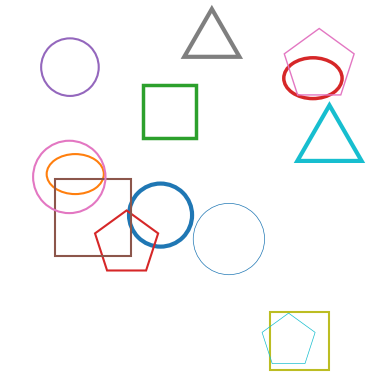[{"shape": "circle", "thickness": 0.5, "radius": 0.46, "center": [0.595, 0.379]}, {"shape": "circle", "thickness": 3, "radius": 0.41, "center": [0.417, 0.441]}, {"shape": "oval", "thickness": 1.5, "radius": 0.37, "center": [0.195, 0.548]}, {"shape": "square", "thickness": 2.5, "radius": 0.34, "center": [0.44, 0.711]}, {"shape": "oval", "thickness": 2.5, "radius": 0.38, "center": [0.813, 0.797]}, {"shape": "pentagon", "thickness": 1.5, "radius": 0.43, "center": [0.329, 0.367]}, {"shape": "circle", "thickness": 1.5, "radius": 0.37, "center": [0.182, 0.826]}, {"shape": "square", "thickness": 1.5, "radius": 0.5, "center": [0.242, 0.436]}, {"shape": "circle", "thickness": 1.5, "radius": 0.47, "center": [0.18, 0.54]}, {"shape": "pentagon", "thickness": 1, "radius": 0.48, "center": [0.829, 0.831]}, {"shape": "triangle", "thickness": 3, "radius": 0.41, "center": [0.55, 0.894]}, {"shape": "square", "thickness": 1.5, "radius": 0.38, "center": [0.778, 0.114]}, {"shape": "triangle", "thickness": 3, "radius": 0.48, "center": [0.856, 0.63]}, {"shape": "pentagon", "thickness": 0.5, "radius": 0.36, "center": [0.75, 0.114]}]